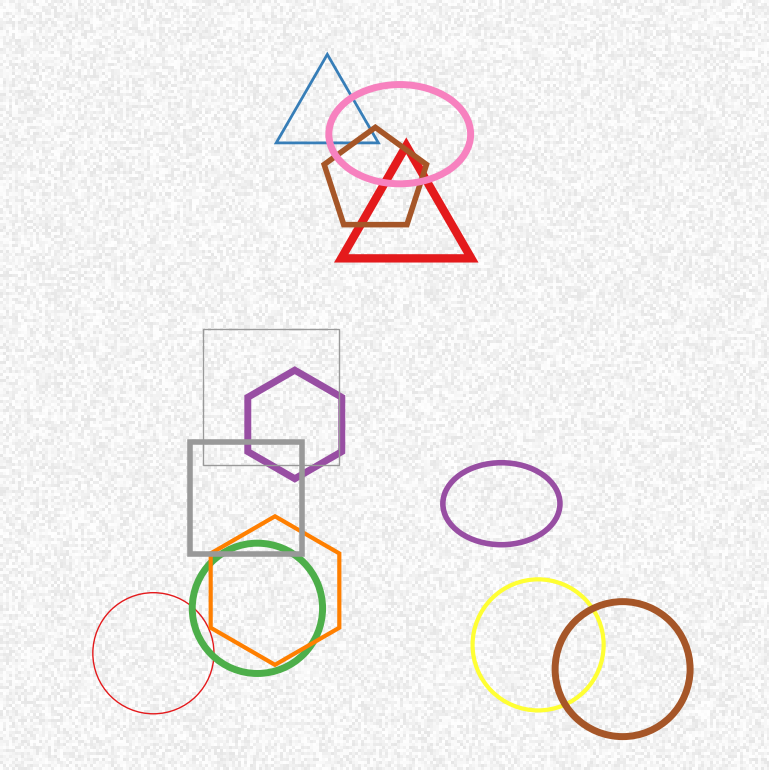[{"shape": "triangle", "thickness": 3, "radius": 0.49, "center": [0.528, 0.713]}, {"shape": "circle", "thickness": 0.5, "radius": 0.39, "center": [0.199, 0.152]}, {"shape": "triangle", "thickness": 1, "radius": 0.38, "center": [0.425, 0.853]}, {"shape": "circle", "thickness": 2.5, "radius": 0.42, "center": [0.334, 0.21]}, {"shape": "oval", "thickness": 2, "radius": 0.38, "center": [0.651, 0.346]}, {"shape": "hexagon", "thickness": 2.5, "radius": 0.35, "center": [0.383, 0.449]}, {"shape": "hexagon", "thickness": 1.5, "radius": 0.48, "center": [0.357, 0.233]}, {"shape": "circle", "thickness": 1.5, "radius": 0.43, "center": [0.699, 0.162]}, {"shape": "pentagon", "thickness": 2, "radius": 0.35, "center": [0.487, 0.765]}, {"shape": "circle", "thickness": 2.5, "radius": 0.44, "center": [0.809, 0.131]}, {"shape": "oval", "thickness": 2.5, "radius": 0.46, "center": [0.519, 0.826]}, {"shape": "square", "thickness": 2, "radius": 0.36, "center": [0.32, 0.353]}, {"shape": "square", "thickness": 0.5, "radius": 0.44, "center": [0.352, 0.484]}]